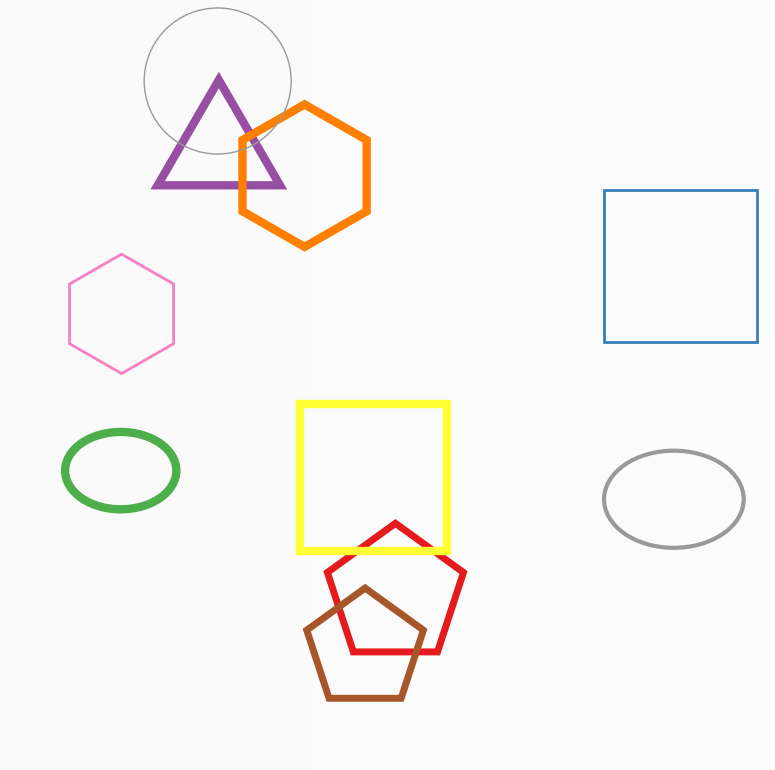[{"shape": "pentagon", "thickness": 2.5, "radius": 0.46, "center": [0.51, 0.228]}, {"shape": "square", "thickness": 1, "radius": 0.49, "center": [0.878, 0.654]}, {"shape": "oval", "thickness": 3, "radius": 0.36, "center": [0.156, 0.389]}, {"shape": "triangle", "thickness": 3, "radius": 0.46, "center": [0.282, 0.805]}, {"shape": "hexagon", "thickness": 3, "radius": 0.46, "center": [0.393, 0.772]}, {"shape": "square", "thickness": 3, "radius": 0.48, "center": [0.482, 0.38]}, {"shape": "pentagon", "thickness": 2.5, "radius": 0.4, "center": [0.471, 0.157]}, {"shape": "hexagon", "thickness": 1, "radius": 0.39, "center": [0.157, 0.592]}, {"shape": "oval", "thickness": 1.5, "radius": 0.45, "center": [0.87, 0.352]}, {"shape": "circle", "thickness": 0.5, "radius": 0.47, "center": [0.281, 0.895]}]